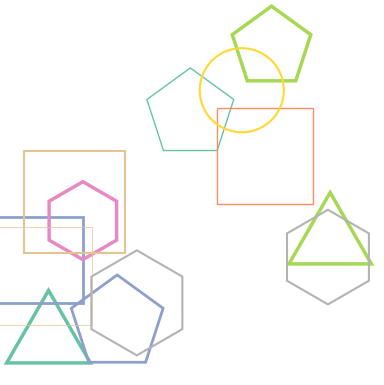[{"shape": "triangle", "thickness": 2.5, "radius": 0.63, "center": [0.126, 0.12]}, {"shape": "pentagon", "thickness": 1, "radius": 0.59, "center": [0.494, 0.705]}, {"shape": "square", "thickness": 1, "radius": 0.62, "center": [0.689, 0.594]}, {"shape": "square", "thickness": 2, "radius": 0.56, "center": [0.103, 0.324]}, {"shape": "pentagon", "thickness": 2, "radius": 0.63, "center": [0.304, 0.161]}, {"shape": "hexagon", "thickness": 2.5, "radius": 0.51, "center": [0.215, 0.427]}, {"shape": "pentagon", "thickness": 2.5, "radius": 0.54, "center": [0.705, 0.877]}, {"shape": "triangle", "thickness": 2.5, "radius": 0.62, "center": [0.858, 0.376]}, {"shape": "circle", "thickness": 1.5, "radius": 0.55, "center": [0.628, 0.766]}, {"shape": "square", "thickness": 1.5, "radius": 0.66, "center": [0.193, 0.475]}, {"shape": "square", "thickness": 0.5, "radius": 0.63, "center": [0.111, 0.284]}, {"shape": "hexagon", "thickness": 1.5, "radius": 0.68, "center": [0.356, 0.213]}, {"shape": "hexagon", "thickness": 1.5, "radius": 0.61, "center": [0.852, 0.332]}]